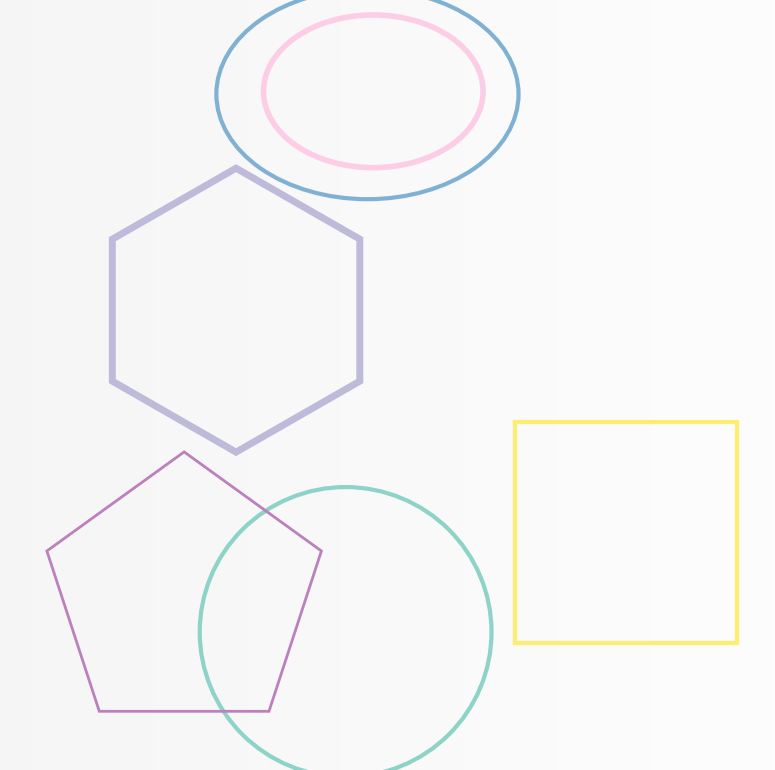[{"shape": "circle", "thickness": 1.5, "radius": 0.94, "center": [0.446, 0.179]}, {"shape": "hexagon", "thickness": 2.5, "radius": 0.92, "center": [0.305, 0.597]}, {"shape": "oval", "thickness": 1.5, "radius": 0.97, "center": [0.474, 0.878]}, {"shape": "oval", "thickness": 2, "radius": 0.71, "center": [0.482, 0.881]}, {"shape": "pentagon", "thickness": 1, "radius": 0.93, "center": [0.238, 0.227]}, {"shape": "square", "thickness": 1.5, "radius": 0.72, "center": [0.808, 0.309]}]